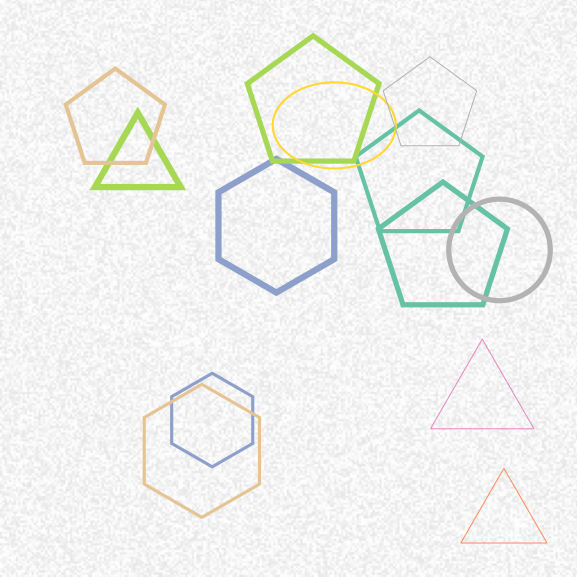[{"shape": "pentagon", "thickness": 2, "radius": 0.58, "center": [0.726, 0.692]}, {"shape": "pentagon", "thickness": 2.5, "radius": 0.59, "center": [0.767, 0.566]}, {"shape": "triangle", "thickness": 0.5, "radius": 0.43, "center": [0.873, 0.102]}, {"shape": "hexagon", "thickness": 1.5, "radius": 0.41, "center": [0.367, 0.272]}, {"shape": "hexagon", "thickness": 3, "radius": 0.58, "center": [0.479, 0.608]}, {"shape": "triangle", "thickness": 0.5, "radius": 0.52, "center": [0.835, 0.308]}, {"shape": "pentagon", "thickness": 2.5, "radius": 0.6, "center": [0.542, 0.817]}, {"shape": "triangle", "thickness": 3, "radius": 0.43, "center": [0.239, 0.718]}, {"shape": "oval", "thickness": 1, "radius": 0.53, "center": [0.579, 0.782]}, {"shape": "pentagon", "thickness": 2, "radius": 0.45, "center": [0.2, 0.79]}, {"shape": "hexagon", "thickness": 1.5, "radius": 0.58, "center": [0.35, 0.218]}, {"shape": "circle", "thickness": 2.5, "radius": 0.44, "center": [0.865, 0.566]}, {"shape": "pentagon", "thickness": 0.5, "radius": 0.43, "center": [0.744, 0.816]}]